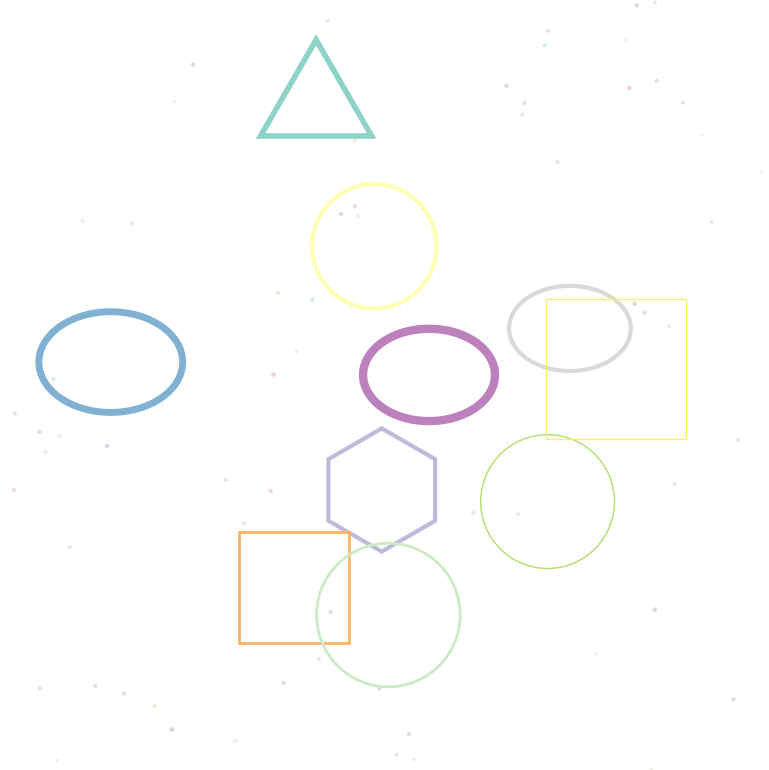[{"shape": "triangle", "thickness": 2, "radius": 0.42, "center": [0.411, 0.865]}, {"shape": "circle", "thickness": 1.5, "radius": 0.4, "center": [0.486, 0.68]}, {"shape": "hexagon", "thickness": 1.5, "radius": 0.4, "center": [0.496, 0.364]}, {"shape": "oval", "thickness": 2.5, "radius": 0.47, "center": [0.144, 0.53]}, {"shape": "square", "thickness": 1, "radius": 0.36, "center": [0.382, 0.237]}, {"shape": "circle", "thickness": 0.5, "radius": 0.43, "center": [0.711, 0.349]}, {"shape": "oval", "thickness": 1.5, "radius": 0.4, "center": [0.74, 0.573]}, {"shape": "oval", "thickness": 3, "radius": 0.43, "center": [0.557, 0.513]}, {"shape": "circle", "thickness": 1, "radius": 0.47, "center": [0.504, 0.201]}, {"shape": "square", "thickness": 0.5, "radius": 0.45, "center": [0.8, 0.521]}]